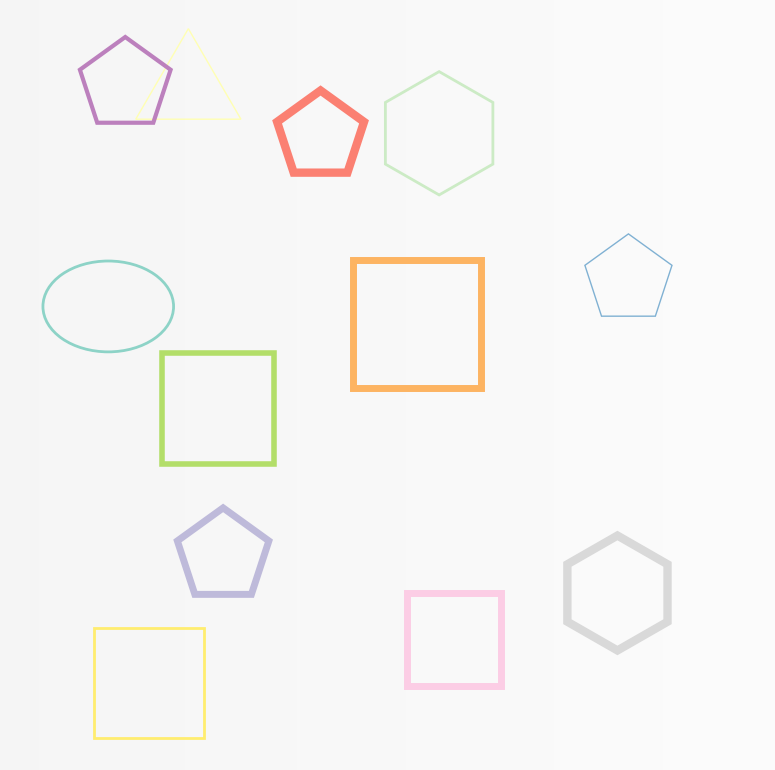[{"shape": "oval", "thickness": 1, "radius": 0.42, "center": [0.14, 0.602]}, {"shape": "triangle", "thickness": 0.5, "radius": 0.39, "center": [0.243, 0.884]}, {"shape": "pentagon", "thickness": 2.5, "radius": 0.31, "center": [0.288, 0.278]}, {"shape": "pentagon", "thickness": 3, "radius": 0.29, "center": [0.414, 0.824]}, {"shape": "pentagon", "thickness": 0.5, "radius": 0.3, "center": [0.811, 0.637]}, {"shape": "square", "thickness": 2.5, "radius": 0.41, "center": [0.538, 0.579]}, {"shape": "square", "thickness": 2, "radius": 0.36, "center": [0.281, 0.469]}, {"shape": "square", "thickness": 2.5, "radius": 0.3, "center": [0.585, 0.169]}, {"shape": "hexagon", "thickness": 3, "radius": 0.37, "center": [0.797, 0.23]}, {"shape": "pentagon", "thickness": 1.5, "radius": 0.31, "center": [0.162, 0.89]}, {"shape": "hexagon", "thickness": 1, "radius": 0.4, "center": [0.567, 0.827]}, {"shape": "square", "thickness": 1, "radius": 0.36, "center": [0.193, 0.113]}]